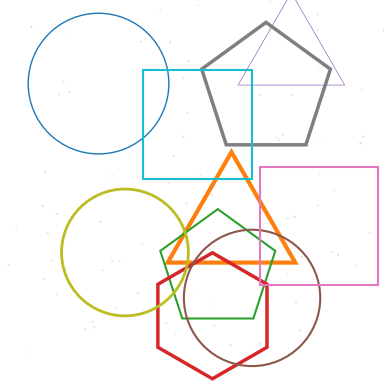[{"shape": "circle", "thickness": 1, "radius": 0.91, "center": [0.256, 0.783]}, {"shape": "triangle", "thickness": 3, "radius": 0.96, "center": [0.601, 0.414]}, {"shape": "pentagon", "thickness": 1.5, "radius": 0.79, "center": [0.566, 0.3]}, {"shape": "hexagon", "thickness": 2.5, "radius": 0.82, "center": [0.552, 0.18]}, {"shape": "triangle", "thickness": 0.5, "radius": 0.8, "center": [0.757, 0.859]}, {"shape": "circle", "thickness": 1.5, "radius": 0.89, "center": [0.655, 0.226]}, {"shape": "square", "thickness": 1.5, "radius": 0.77, "center": [0.829, 0.413]}, {"shape": "pentagon", "thickness": 2.5, "radius": 0.88, "center": [0.691, 0.766]}, {"shape": "circle", "thickness": 2, "radius": 0.82, "center": [0.325, 0.344]}, {"shape": "square", "thickness": 1.5, "radius": 0.71, "center": [0.513, 0.677]}]